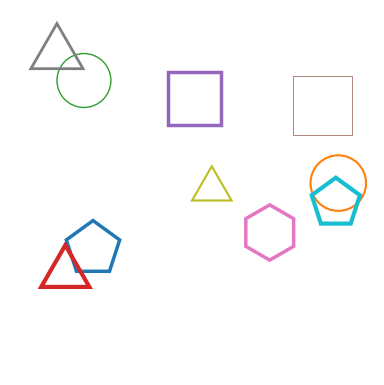[{"shape": "pentagon", "thickness": 2.5, "radius": 0.36, "center": [0.242, 0.354]}, {"shape": "circle", "thickness": 1.5, "radius": 0.36, "center": [0.879, 0.524]}, {"shape": "circle", "thickness": 1, "radius": 0.35, "center": [0.218, 0.791]}, {"shape": "triangle", "thickness": 3, "radius": 0.36, "center": [0.17, 0.291]}, {"shape": "square", "thickness": 2.5, "radius": 0.34, "center": [0.505, 0.744]}, {"shape": "square", "thickness": 0.5, "radius": 0.38, "center": [0.838, 0.726]}, {"shape": "hexagon", "thickness": 2.5, "radius": 0.36, "center": [0.701, 0.396]}, {"shape": "triangle", "thickness": 2, "radius": 0.39, "center": [0.148, 0.861]}, {"shape": "triangle", "thickness": 1.5, "radius": 0.3, "center": [0.55, 0.509]}, {"shape": "pentagon", "thickness": 3, "radius": 0.33, "center": [0.872, 0.473]}]